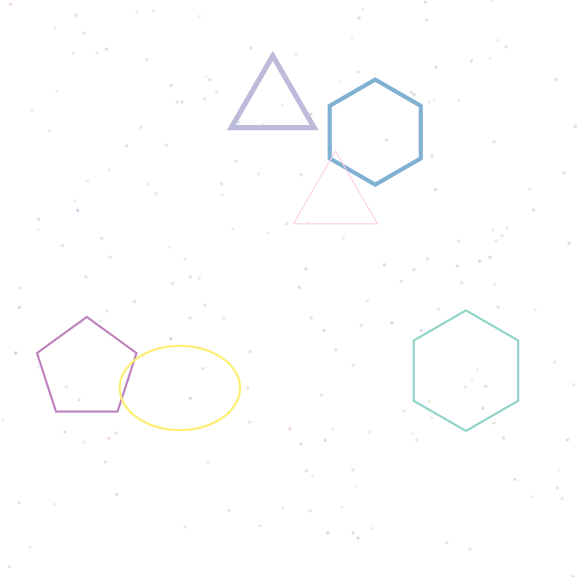[{"shape": "hexagon", "thickness": 1, "radius": 0.52, "center": [0.807, 0.357]}, {"shape": "triangle", "thickness": 2.5, "radius": 0.41, "center": [0.472, 0.82]}, {"shape": "hexagon", "thickness": 2, "radius": 0.45, "center": [0.65, 0.77]}, {"shape": "triangle", "thickness": 0.5, "radius": 0.42, "center": [0.581, 0.654]}, {"shape": "pentagon", "thickness": 1, "radius": 0.45, "center": [0.15, 0.36]}, {"shape": "oval", "thickness": 1, "radius": 0.52, "center": [0.311, 0.327]}]